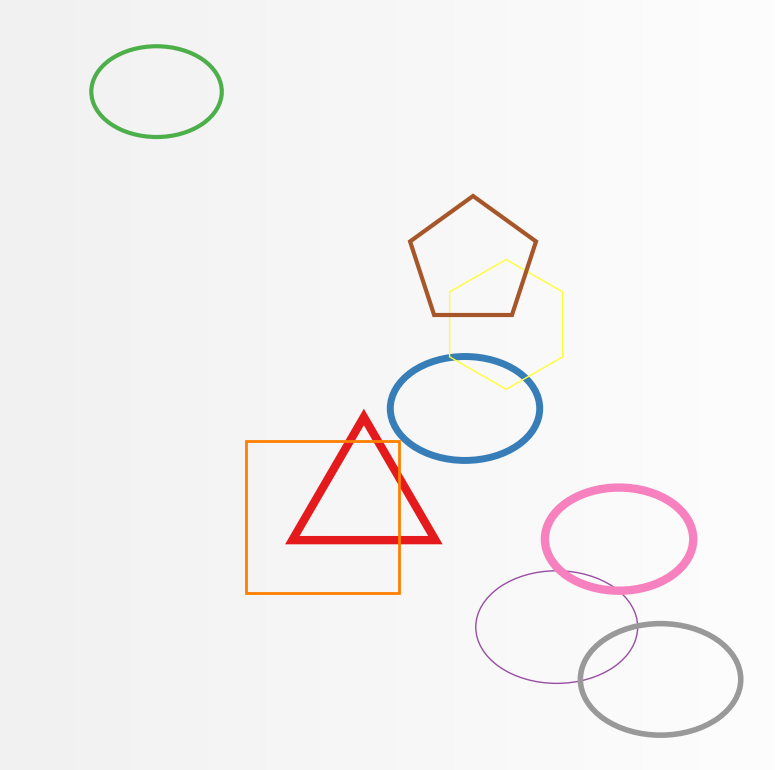[{"shape": "triangle", "thickness": 3, "radius": 0.53, "center": [0.469, 0.352]}, {"shape": "oval", "thickness": 2.5, "radius": 0.48, "center": [0.6, 0.47]}, {"shape": "oval", "thickness": 1.5, "radius": 0.42, "center": [0.202, 0.881]}, {"shape": "oval", "thickness": 0.5, "radius": 0.52, "center": [0.718, 0.186]}, {"shape": "square", "thickness": 1, "radius": 0.49, "center": [0.416, 0.329]}, {"shape": "hexagon", "thickness": 0.5, "radius": 0.42, "center": [0.653, 0.579]}, {"shape": "pentagon", "thickness": 1.5, "radius": 0.43, "center": [0.61, 0.66]}, {"shape": "oval", "thickness": 3, "radius": 0.48, "center": [0.799, 0.3]}, {"shape": "oval", "thickness": 2, "radius": 0.52, "center": [0.852, 0.118]}]